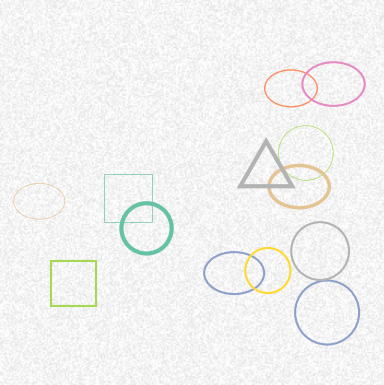[{"shape": "circle", "thickness": 3, "radius": 0.33, "center": [0.381, 0.407]}, {"shape": "square", "thickness": 0.5, "radius": 0.31, "center": [0.332, 0.486]}, {"shape": "oval", "thickness": 1, "radius": 0.34, "center": [0.756, 0.77]}, {"shape": "oval", "thickness": 1.5, "radius": 0.39, "center": [0.608, 0.291]}, {"shape": "circle", "thickness": 1.5, "radius": 0.42, "center": [0.85, 0.188]}, {"shape": "oval", "thickness": 1.5, "radius": 0.4, "center": [0.866, 0.782]}, {"shape": "square", "thickness": 1.5, "radius": 0.3, "center": [0.191, 0.264]}, {"shape": "circle", "thickness": 0.5, "radius": 0.36, "center": [0.794, 0.603]}, {"shape": "circle", "thickness": 1.5, "radius": 0.29, "center": [0.696, 0.297]}, {"shape": "oval", "thickness": 2.5, "radius": 0.39, "center": [0.777, 0.515]}, {"shape": "oval", "thickness": 0.5, "radius": 0.33, "center": [0.102, 0.477]}, {"shape": "circle", "thickness": 1.5, "radius": 0.38, "center": [0.831, 0.348]}, {"shape": "triangle", "thickness": 3, "radius": 0.39, "center": [0.691, 0.555]}]